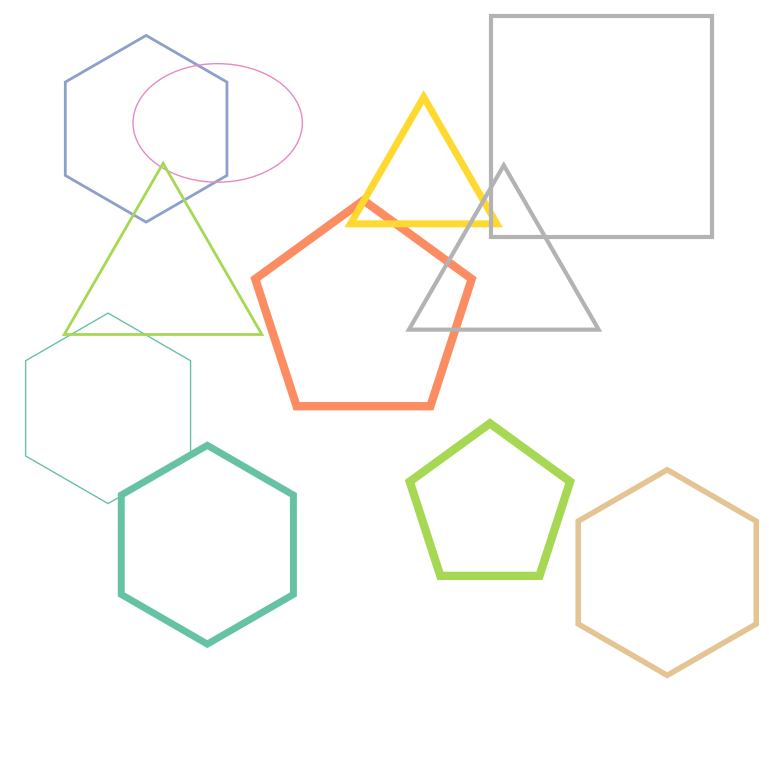[{"shape": "hexagon", "thickness": 2.5, "radius": 0.65, "center": [0.269, 0.293]}, {"shape": "hexagon", "thickness": 0.5, "radius": 0.62, "center": [0.14, 0.47]}, {"shape": "pentagon", "thickness": 3, "radius": 0.74, "center": [0.472, 0.592]}, {"shape": "hexagon", "thickness": 1, "radius": 0.61, "center": [0.19, 0.833]}, {"shape": "oval", "thickness": 0.5, "radius": 0.55, "center": [0.283, 0.84]}, {"shape": "pentagon", "thickness": 3, "radius": 0.55, "center": [0.636, 0.341]}, {"shape": "triangle", "thickness": 1, "radius": 0.74, "center": [0.212, 0.64]}, {"shape": "triangle", "thickness": 2.5, "radius": 0.55, "center": [0.55, 0.764]}, {"shape": "hexagon", "thickness": 2, "radius": 0.67, "center": [0.867, 0.256]}, {"shape": "square", "thickness": 1.5, "radius": 0.72, "center": [0.781, 0.836]}, {"shape": "triangle", "thickness": 1.5, "radius": 0.71, "center": [0.654, 0.643]}]